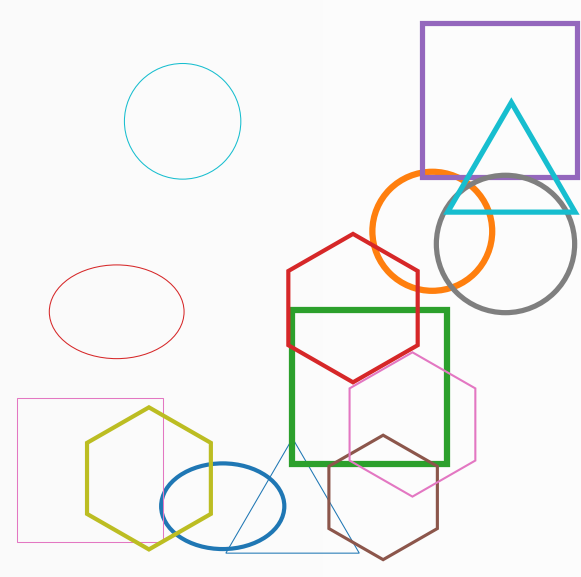[{"shape": "triangle", "thickness": 0.5, "radius": 0.66, "center": [0.503, 0.108]}, {"shape": "oval", "thickness": 2, "radius": 0.53, "center": [0.383, 0.123]}, {"shape": "circle", "thickness": 3, "radius": 0.52, "center": [0.744, 0.599]}, {"shape": "square", "thickness": 3, "radius": 0.67, "center": [0.636, 0.328]}, {"shape": "oval", "thickness": 0.5, "radius": 0.58, "center": [0.201, 0.459]}, {"shape": "hexagon", "thickness": 2, "radius": 0.64, "center": [0.607, 0.466]}, {"shape": "square", "thickness": 2.5, "radius": 0.67, "center": [0.859, 0.826]}, {"shape": "hexagon", "thickness": 1.5, "radius": 0.54, "center": [0.659, 0.138]}, {"shape": "square", "thickness": 0.5, "radius": 0.63, "center": [0.154, 0.185]}, {"shape": "hexagon", "thickness": 1, "radius": 0.62, "center": [0.71, 0.264]}, {"shape": "circle", "thickness": 2.5, "radius": 0.59, "center": [0.87, 0.577]}, {"shape": "hexagon", "thickness": 2, "radius": 0.62, "center": [0.256, 0.171]}, {"shape": "circle", "thickness": 0.5, "radius": 0.5, "center": [0.314, 0.789]}, {"shape": "triangle", "thickness": 2.5, "radius": 0.63, "center": [0.88, 0.695]}]